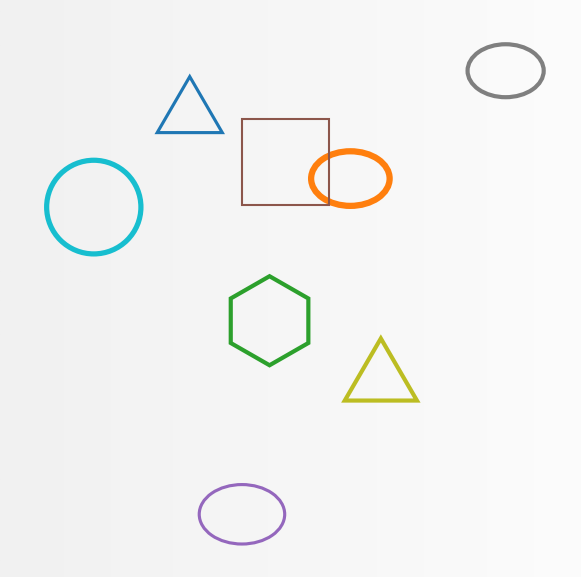[{"shape": "triangle", "thickness": 1.5, "radius": 0.32, "center": [0.326, 0.802]}, {"shape": "oval", "thickness": 3, "radius": 0.34, "center": [0.603, 0.69]}, {"shape": "hexagon", "thickness": 2, "radius": 0.39, "center": [0.464, 0.444]}, {"shape": "oval", "thickness": 1.5, "radius": 0.37, "center": [0.416, 0.109]}, {"shape": "square", "thickness": 1, "radius": 0.37, "center": [0.491, 0.719]}, {"shape": "oval", "thickness": 2, "radius": 0.33, "center": [0.87, 0.877]}, {"shape": "triangle", "thickness": 2, "radius": 0.36, "center": [0.655, 0.341]}, {"shape": "circle", "thickness": 2.5, "radius": 0.41, "center": [0.161, 0.641]}]